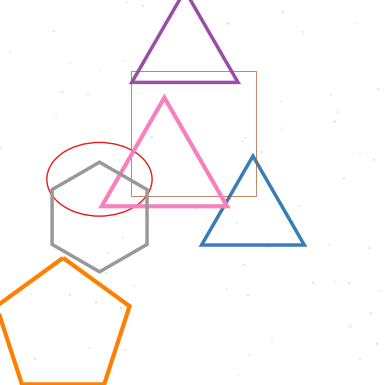[{"shape": "oval", "thickness": 1, "radius": 0.68, "center": [0.258, 0.534]}, {"shape": "triangle", "thickness": 2.5, "radius": 0.77, "center": [0.657, 0.441]}, {"shape": "triangle", "thickness": 2.5, "radius": 0.8, "center": [0.48, 0.866]}, {"shape": "pentagon", "thickness": 3, "radius": 0.91, "center": [0.164, 0.149]}, {"shape": "square", "thickness": 0.5, "radius": 0.81, "center": [0.503, 0.654]}, {"shape": "triangle", "thickness": 3, "radius": 0.94, "center": [0.427, 0.558]}, {"shape": "hexagon", "thickness": 2.5, "radius": 0.71, "center": [0.259, 0.436]}]